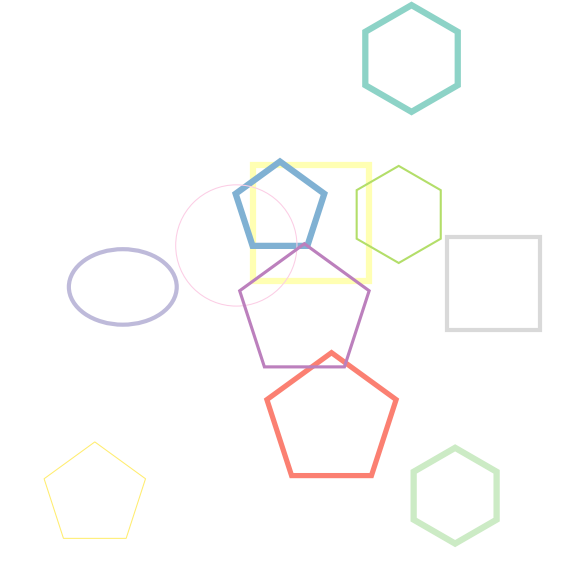[{"shape": "hexagon", "thickness": 3, "radius": 0.46, "center": [0.713, 0.898]}, {"shape": "square", "thickness": 3, "radius": 0.5, "center": [0.538, 0.613]}, {"shape": "oval", "thickness": 2, "radius": 0.47, "center": [0.213, 0.502]}, {"shape": "pentagon", "thickness": 2.5, "radius": 0.59, "center": [0.574, 0.271]}, {"shape": "pentagon", "thickness": 3, "radius": 0.4, "center": [0.485, 0.639]}, {"shape": "hexagon", "thickness": 1, "radius": 0.42, "center": [0.69, 0.628]}, {"shape": "circle", "thickness": 0.5, "radius": 0.52, "center": [0.409, 0.574]}, {"shape": "square", "thickness": 2, "radius": 0.4, "center": [0.854, 0.509]}, {"shape": "pentagon", "thickness": 1.5, "radius": 0.59, "center": [0.527, 0.459]}, {"shape": "hexagon", "thickness": 3, "radius": 0.41, "center": [0.788, 0.141]}, {"shape": "pentagon", "thickness": 0.5, "radius": 0.46, "center": [0.164, 0.142]}]